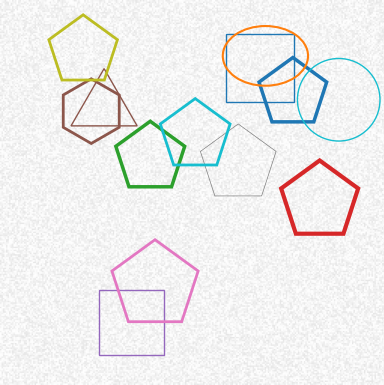[{"shape": "pentagon", "thickness": 2.5, "radius": 0.46, "center": [0.761, 0.758]}, {"shape": "square", "thickness": 1, "radius": 0.44, "center": [0.675, 0.823]}, {"shape": "oval", "thickness": 1.5, "radius": 0.55, "center": [0.689, 0.855]}, {"shape": "pentagon", "thickness": 2.5, "radius": 0.47, "center": [0.39, 0.591]}, {"shape": "pentagon", "thickness": 3, "radius": 0.53, "center": [0.83, 0.478]}, {"shape": "square", "thickness": 1, "radius": 0.42, "center": [0.341, 0.163]}, {"shape": "triangle", "thickness": 1, "radius": 0.5, "center": [0.27, 0.723]}, {"shape": "hexagon", "thickness": 2, "radius": 0.42, "center": [0.237, 0.711]}, {"shape": "pentagon", "thickness": 2, "radius": 0.59, "center": [0.403, 0.26]}, {"shape": "pentagon", "thickness": 0.5, "radius": 0.52, "center": [0.619, 0.575]}, {"shape": "pentagon", "thickness": 2, "radius": 0.47, "center": [0.216, 0.868]}, {"shape": "circle", "thickness": 1, "radius": 0.54, "center": [0.88, 0.741]}, {"shape": "pentagon", "thickness": 2, "radius": 0.48, "center": [0.507, 0.649]}]